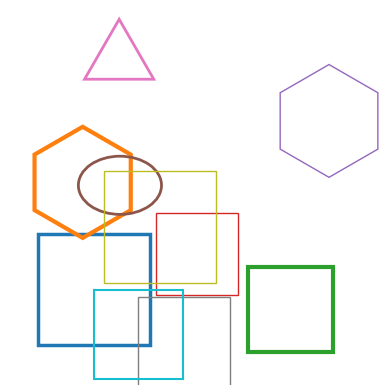[{"shape": "square", "thickness": 2.5, "radius": 0.73, "center": [0.244, 0.248]}, {"shape": "hexagon", "thickness": 3, "radius": 0.72, "center": [0.215, 0.526]}, {"shape": "square", "thickness": 3, "radius": 0.55, "center": [0.754, 0.195]}, {"shape": "square", "thickness": 1, "radius": 0.53, "center": [0.511, 0.34]}, {"shape": "hexagon", "thickness": 1, "radius": 0.73, "center": [0.855, 0.686]}, {"shape": "oval", "thickness": 2, "radius": 0.54, "center": [0.312, 0.519]}, {"shape": "triangle", "thickness": 2, "radius": 0.52, "center": [0.309, 0.846]}, {"shape": "square", "thickness": 1, "radius": 0.59, "center": [0.478, 0.11]}, {"shape": "square", "thickness": 1, "radius": 0.73, "center": [0.416, 0.41]}, {"shape": "square", "thickness": 1.5, "radius": 0.58, "center": [0.359, 0.132]}]